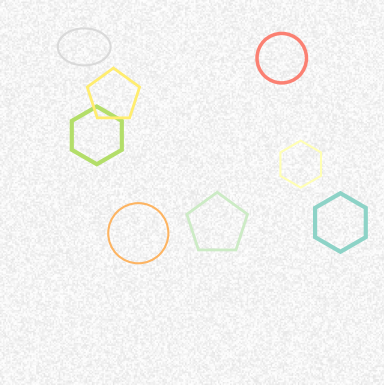[{"shape": "hexagon", "thickness": 3, "radius": 0.38, "center": [0.884, 0.422]}, {"shape": "hexagon", "thickness": 1.5, "radius": 0.3, "center": [0.781, 0.574]}, {"shape": "circle", "thickness": 2.5, "radius": 0.32, "center": [0.732, 0.849]}, {"shape": "circle", "thickness": 1.5, "radius": 0.39, "center": [0.359, 0.394]}, {"shape": "hexagon", "thickness": 3, "radius": 0.38, "center": [0.251, 0.648]}, {"shape": "oval", "thickness": 1.5, "radius": 0.34, "center": [0.219, 0.878]}, {"shape": "pentagon", "thickness": 2, "radius": 0.41, "center": [0.564, 0.418]}, {"shape": "pentagon", "thickness": 2, "radius": 0.36, "center": [0.295, 0.752]}]